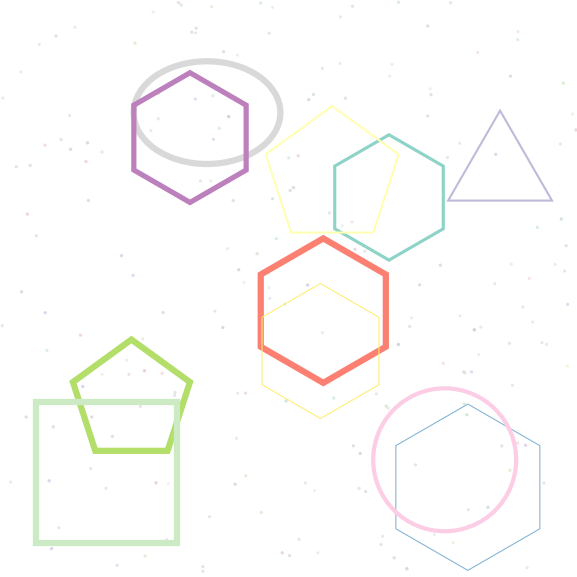[{"shape": "hexagon", "thickness": 1.5, "radius": 0.54, "center": [0.674, 0.657]}, {"shape": "pentagon", "thickness": 1, "radius": 0.61, "center": [0.575, 0.694]}, {"shape": "triangle", "thickness": 1, "radius": 0.52, "center": [0.866, 0.704]}, {"shape": "hexagon", "thickness": 3, "radius": 0.63, "center": [0.56, 0.461]}, {"shape": "hexagon", "thickness": 0.5, "radius": 0.72, "center": [0.81, 0.155]}, {"shape": "pentagon", "thickness": 3, "radius": 0.53, "center": [0.228, 0.305]}, {"shape": "circle", "thickness": 2, "radius": 0.62, "center": [0.77, 0.203]}, {"shape": "oval", "thickness": 3, "radius": 0.64, "center": [0.358, 0.804]}, {"shape": "hexagon", "thickness": 2.5, "radius": 0.56, "center": [0.329, 0.761]}, {"shape": "square", "thickness": 3, "radius": 0.61, "center": [0.185, 0.18]}, {"shape": "hexagon", "thickness": 0.5, "radius": 0.58, "center": [0.555, 0.391]}]